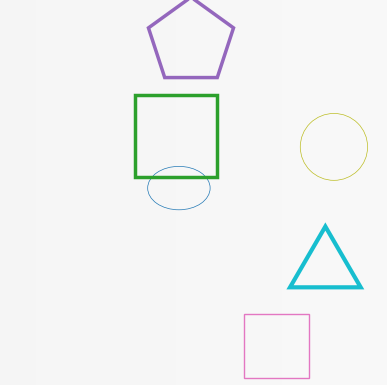[{"shape": "oval", "thickness": 0.5, "radius": 0.4, "center": [0.462, 0.511]}, {"shape": "square", "thickness": 2.5, "radius": 0.53, "center": [0.453, 0.646]}, {"shape": "pentagon", "thickness": 2.5, "radius": 0.58, "center": [0.493, 0.892]}, {"shape": "square", "thickness": 1, "radius": 0.42, "center": [0.713, 0.101]}, {"shape": "circle", "thickness": 0.5, "radius": 0.43, "center": [0.862, 0.618]}, {"shape": "triangle", "thickness": 3, "radius": 0.53, "center": [0.84, 0.306]}]